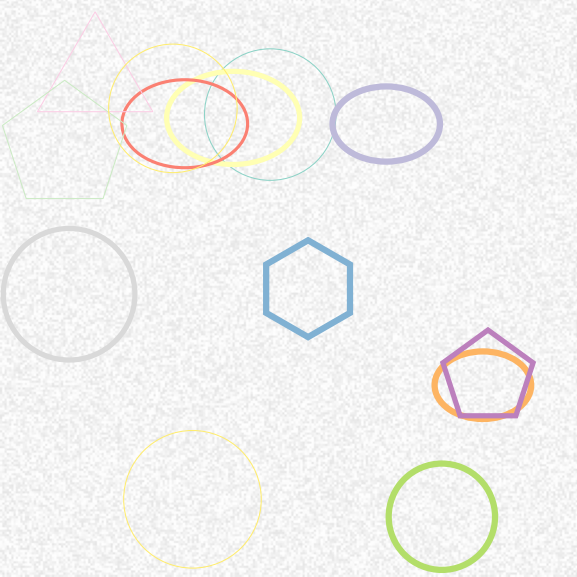[{"shape": "circle", "thickness": 0.5, "radius": 0.57, "center": [0.468, 0.801]}, {"shape": "oval", "thickness": 2.5, "radius": 0.58, "center": [0.404, 0.795]}, {"shape": "oval", "thickness": 3, "radius": 0.47, "center": [0.669, 0.784]}, {"shape": "oval", "thickness": 1.5, "radius": 0.54, "center": [0.32, 0.785]}, {"shape": "hexagon", "thickness": 3, "radius": 0.42, "center": [0.533, 0.499]}, {"shape": "oval", "thickness": 3, "radius": 0.42, "center": [0.836, 0.332]}, {"shape": "circle", "thickness": 3, "radius": 0.46, "center": [0.765, 0.104]}, {"shape": "triangle", "thickness": 0.5, "radius": 0.58, "center": [0.165, 0.863]}, {"shape": "circle", "thickness": 2.5, "radius": 0.57, "center": [0.12, 0.49]}, {"shape": "pentagon", "thickness": 2.5, "radius": 0.41, "center": [0.845, 0.346]}, {"shape": "pentagon", "thickness": 0.5, "radius": 0.57, "center": [0.112, 0.747]}, {"shape": "circle", "thickness": 0.5, "radius": 0.6, "center": [0.333, 0.135]}, {"shape": "circle", "thickness": 0.5, "radius": 0.56, "center": [0.299, 0.811]}]